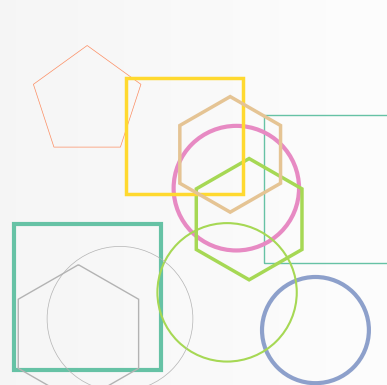[{"shape": "square", "thickness": 3, "radius": 0.95, "center": [0.225, 0.229]}, {"shape": "square", "thickness": 1, "radius": 0.96, "center": [0.873, 0.509]}, {"shape": "pentagon", "thickness": 0.5, "radius": 0.73, "center": [0.225, 0.736]}, {"shape": "circle", "thickness": 3, "radius": 0.69, "center": [0.814, 0.143]}, {"shape": "circle", "thickness": 3, "radius": 0.81, "center": [0.61, 0.511]}, {"shape": "hexagon", "thickness": 2.5, "radius": 0.79, "center": [0.643, 0.431]}, {"shape": "circle", "thickness": 1.5, "radius": 0.9, "center": [0.586, 0.241]}, {"shape": "square", "thickness": 2.5, "radius": 0.75, "center": [0.477, 0.647]}, {"shape": "hexagon", "thickness": 2.5, "radius": 0.75, "center": [0.594, 0.599]}, {"shape": "hexagon", "thickness": 1, "radius": 0.9, "center": [0.202, 0.133]}, {"shape": "circle", "thickness": 0.5, "radius": 0.94, "center": [0.31, 0.172]}]